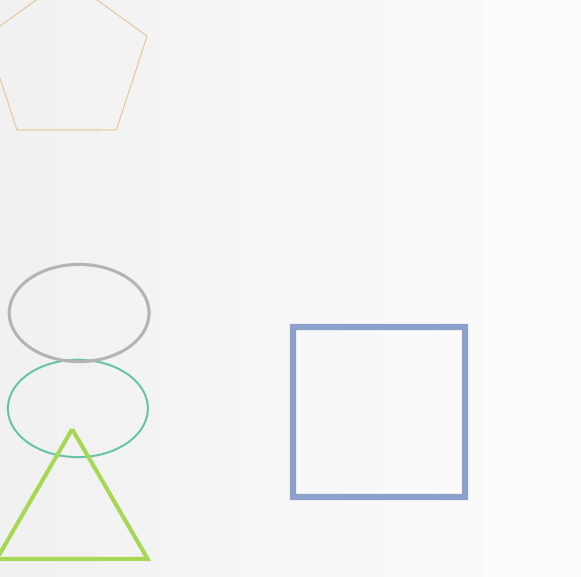[{"shape": "oval", "thickness": 1, "radius": 0.6, "center": [0.134, 0.292]}, {"shape": "square", "thickness": 3, "radius": 0.74, "center": [0.652, 0.286]}, {"shape": "triangle", "thickness": 2, "radius": 0.75, "center": [0.124, 0.106]}, {"shape": "pentagon", "thickness": 0.5, "radius": 0.73, "center": [0.115, 0.892]}, {"shape": "oval", "thickness": 1.5, "radius": 0.6, "center": [0.136, 0.457]}]